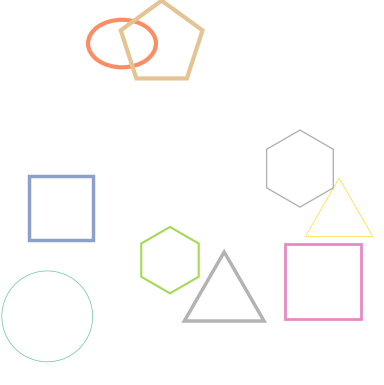[{"shape": "circle", "thickness": 0.5, "radius": 0.59, "center": [0.123, 0.178]}, {"shape": "oval", "thickness": 3, "radius": 0.44, "center": [0.317, 0.887]}, {"shape": "square", "thickness": 2.5, "radius": 0.41, "center": [0.158, 0.459]}, {"shape": "square", "thickness": 2, "radius": 0.49, "center": [0.839, 0.269]}, {"shape": "hexagon", "thickness": 1.5, "radius": 0.43, "center": [0.441, 0.324]}, {"shape": "triangle", "thickness": 0.5, "radius": 0.5, "center": [0.881, 0.436]}, {"shape": "pentagon", "thickness": 3, "radius": 0.56, "center": [0.42, 0.887]}, {"shape": "triangle", "thickness": 2.5, "radius": 0.6, "center": [0.582, 0.226]}, {"shape": "hexagon", "thickness": 1, "radius": 0.5, "center": [0.779, 0.562]}]